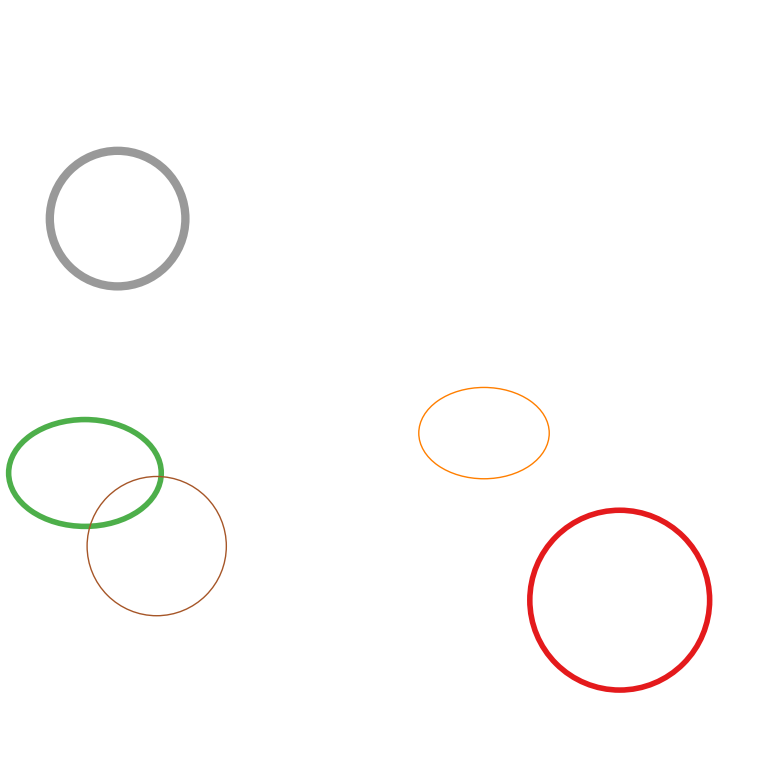[{"shape": "circle", "thickness": 2, "radius": 0.58, "center": [0.805, 0.221]}, {"shape": "oval", "thickness": 2, "radius": 0.5, "center": [0.11, 0.386]}, {"shape": "oval", "thickness": 0.5, "radius": 0.42, "center": [0.629, 0.438]}, {"shape": "circle", "thickness": 0.5, "radius": 0.45, "center": [0.204, 0.291]}, {"shape": "circle", "thickness": 3, "radius": 0.44, "center": [0.153, 0.716]}]